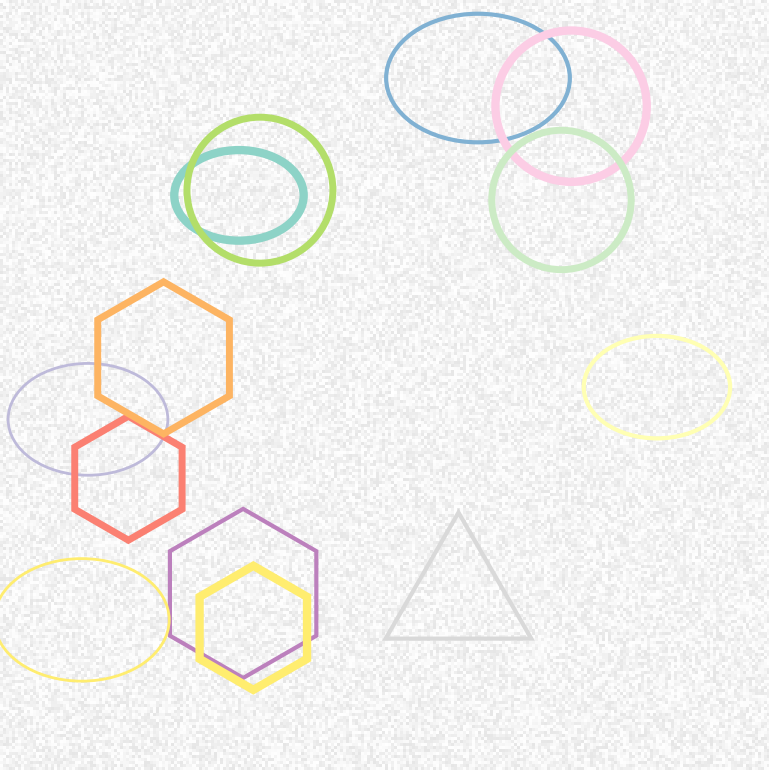[{"shape": "oval", "thickness": 3, "radius": 0.42, "center": [0.31, 0.746]}, {"shape": "oval", "thickness": 1.5, "radius": 0.48, "center": [0.853, 0.497]}, {"shape": "oval", "thickness": 1, "radius": 0.52, "center": [0.114, 0.455]}, {"shape": "hexagon", "thickness": 2.5, "radius": 0.4, "center": [0.167, 0.379]}, {"shape": "oval", "thickness": 1.5, "radius": 0.6, "center": [0.621, 0.899]}, {"shape": "hexagon", "thickness": 2.5, "radius": 0.49, "center": [0.212, 0.535]}, {"shape": "circle", "thickness": 2.5, "radius": 0.47, "center": [0.338, 0.753]}, {"shape": "circle", "thickness": 3, "radius": 0.49, "center": [0.742, 0.862]}, {"shape": "triangle", "thickness": 1.5, "radius": 0.55, "center": [0.595, 0.225]}, {"shape": "hexagon", "thickness": 1.5, "radius": 0.55, "center": [0.316, 0.229]}, {"shape": "circle", "thickness": 2.5, "radius": 0.45, "center": [0.729, 0.74]}, {"shape": "oval", "thickness": 1, "radius": 0.57, "center": [0.106, 0.195]}, {"shape": "hexagon", "thickness": 3, "radius": 0.4, "center": [0.329, 0.185]}]